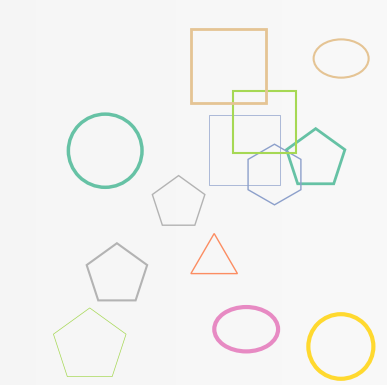[{"shape": "pentagon", "thickness": 2, "radius": 0.4, "center": [0.815, 0.587]}, {"shape": "circle", "thickness": 2.5, "radius": 0.48, "center": [0.271, 0.609]}, {"shape": "triangle", "thickness": 1, "radius": 0.35, "center": [0.553, 0.324]}, {"shape": "hexagon", "thickness": 1, "radius": 0.39, "center": [0.708, 0.547]}, {"shape": "square", "thickness": 0.5, "radius": 0.46, "center": [0.631, 0.611]}, {"shape": "oval", "thickness": 3, "radius": 0.41, "center": [0.635, 0.145]}, {"shape": "pentagon", "thickness": 0.5, "radius": 0.49, "center": [0.232, 0.102]}, {"shape": "square", "thickness": 1.5, "radius": 0.4, "center": [0.683, 0.683]}, {"shape": "circle", "thickness": 3, "radius": 0.42, "center": [0.88, 0.1]}, {"shape": "square", "thickness": 2, "radius": 0.48, "center": [0.589, 0.828]}, {"shape": "oval", "thickness": 1.5, "radius": 0.35, "center": [0.88, 0.848]}, {"shape": "pentagon", "thickness": 1.5, "radius": 0.41, "center": [0.302, 0.286]}, {"shape": "pentagon", "thickness": 1, "radius": 0.36, "center": [0.461, 0.473]}]